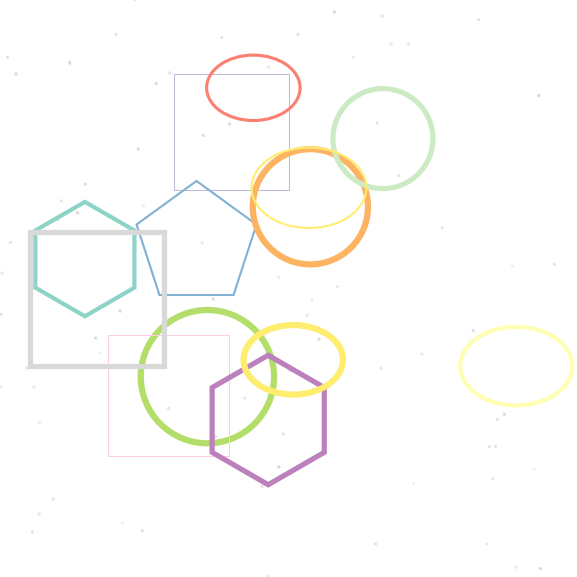[{"shape": "hexagon", "thickness": 2, "radius": 0.5, "center": [0.147, 0.551]}, {"shape": "oval", "thickness": 2, "radius": 0.49, "center": [0.894, 0.365]}, {"shape": "square", "thickness": 0.5, "radius": 0.5, "center": [0.401, 0.771]}, {"shape": "oval", "thickness": 1.5, "radius": 0.4, "center": [0.439, 0.847]}, {"shape": "pentagon", "thickness": 1, "radius": 0.55, "center": [0.34, 0.577]}, {"shape": "circle", "thickness": 3, "radius": 0.5, "center": [0.537, 0.641]}, {"shape": "circle", "thickness": 3, "radius": 0.58, "center": [0.359, 0.347]}, {"shape": "square", "thickness": 0.5, "radius": 0.52, "center": [0.292, 0.314]}, {"shape": "square", "thickness": 2.5, "radius": 0.58, "center": [0.168, 0.481]}, {"shape": "hexagon", "thickness": 2.5, "radius": 0.56, "center": [0.464, 0.272]}, {"shape": "circle", "thickness": 2.5, "radius": 0.43, "center": [0.663, 0.759]}, {"shape": "oval", "thickness": 1, "radius": 0.5, "center": [0.535, 0.674]}, {"shape": "oval", "thickness": 3, "radius": 0.43, "center": [0.508, 0.376]}]